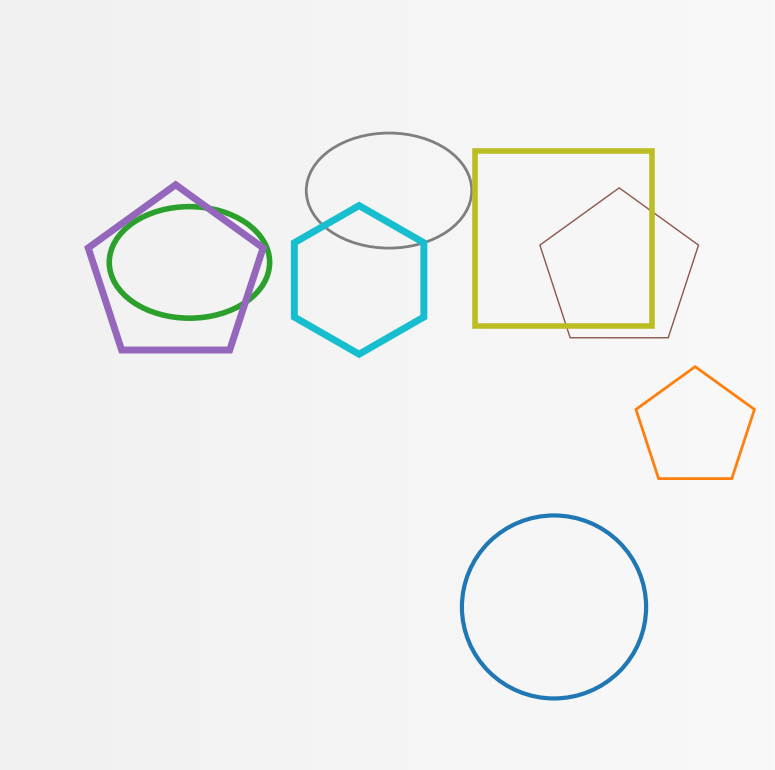[{"shape": "circle", "thickness": 1.5, "radius": 0.59, "center": [0.715, 0.212]}, {"shape": "pentagon", "thickness": 1, "radius": 0.4, "center": [0.897, 0.443]}, {"shape": "oval", "thickness": 2, "radius": 0.52, "center": [0.244, 0.659]}, {"shape": "pentagon", "thickness": 2.5, "radius": 0.59, "center": [0.227, 0.641]}, {"shape": "pentagon", "thickness": 0.5, "radius": 0.54, "center": [0.799, 0.648]}, {"shape": "oval", "thickness": 1, "radius": 0.53, "center": [0.502, 0.753]}, {"shape": "square", "thickness": 2, "radius": 0.57, "center": [0.727, 0.691]}, {"shape": "hexagon", "thickness": 2.5, "radius": 0.48, "center": [0.463, 0.636]}]